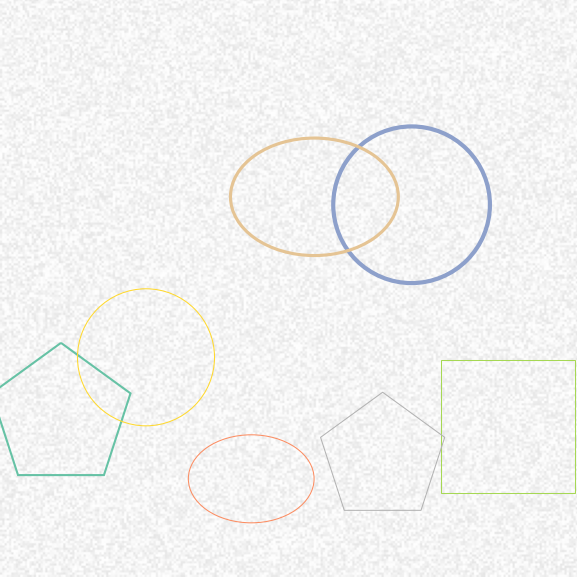[{"shape": "pentagon", "thickness": 1, "radius": 0.63, "center": [0.106, 0.279]}, {"shape": "oval", "thickness": 0.5, "radius": 0.54, "center": [0.435, 0.17]}, {"shape": "circle", "thickness": 2, "radius": 0.68, "center": [0.713, 0.645]}, {"shape": "square", "thickness": 0.5, "radius": 0.58, "center": [0.879, 0.261]}, {"shape": "circle", "thickness": 0.5, "radius": 0.59, "center": [0.253, 0.38]}, {"shape": "oval", "thickness": 1.5, "radius": 0.73, "center": [0.544, 0.658]}, {"shape": "pentagon", "thickness": 0.5, "radius": 0.57, "center": [0.663, 0.207]}]